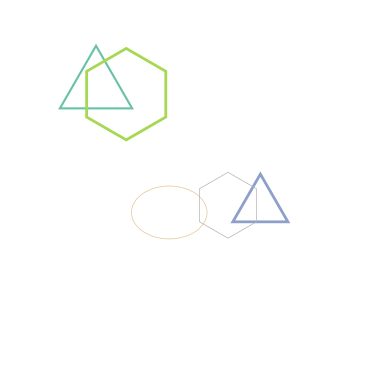[{"shape": "triangle", "thickness": 1.5, "radius": 0.54, "center": [0.249, 0.773]}, {"shape": "triangle", "thickness": 2, "radius": 0.41, "center": [0.676, 0.465]}, {"shape": "hexagon", "thickness": 2, "radius": 0.59, "center": [0.328, 0.755]}, {"shape": "oval", "thickness": 0.5, "radius": 0.49, "center": [0.44, 0.448]}, {"shape": "hexagon", "thickness": 0.5, "radius": 0.43, "center": [0.592, 0.467]}]